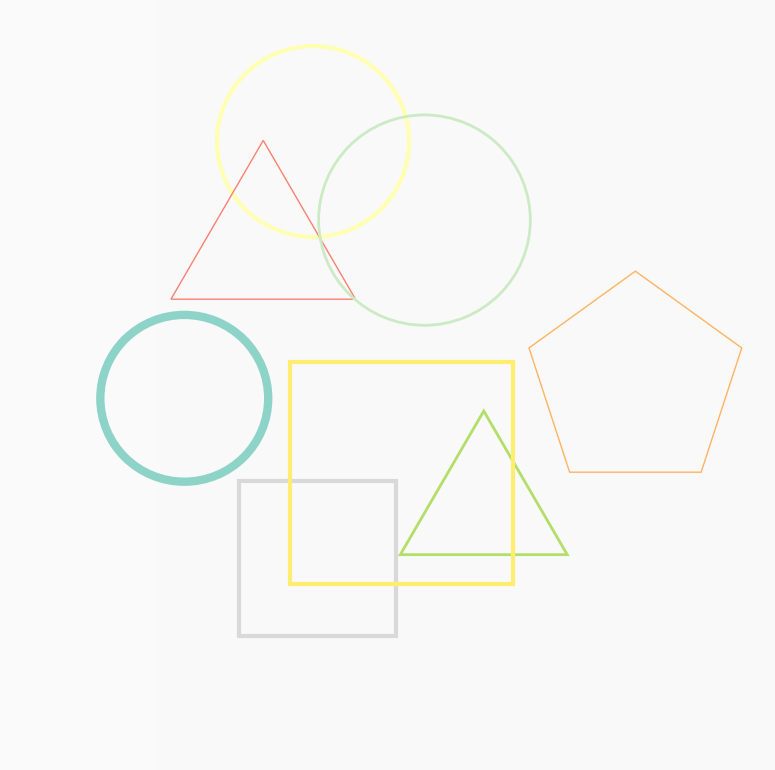[{"shape": "circle", "thickness": 3, "radius": 0.54, "center": [0.238, 0.483]}, {"shape": "circle", "thickness": 1.5, "radius": 0.62, "center": [0.404, 0.816]}, {"shape": "triangle", "thickness": 0.5, "radius": 0.69, "center": [0.34, 0.68]}, {"shape": "pentagon", "thickness": 0.5, "radius": 0.72, "center": [0.82, 0.504]}, {"shape": "triangle", "thickness": 1, "radius": 0.62, "center": [0.624, 0.342]}, {"shape": "square", "thickness": 1.5, "radius": 0.5, "center": [0.41, 0.275]}, {"shape": "circle", "thickness": 1, "radius": 0.68, "center": [0.548, 0.714]}, {"shape": "square", "thickness": 1.5, "radius": 0.72, "center": [0.518, 0.386]}]